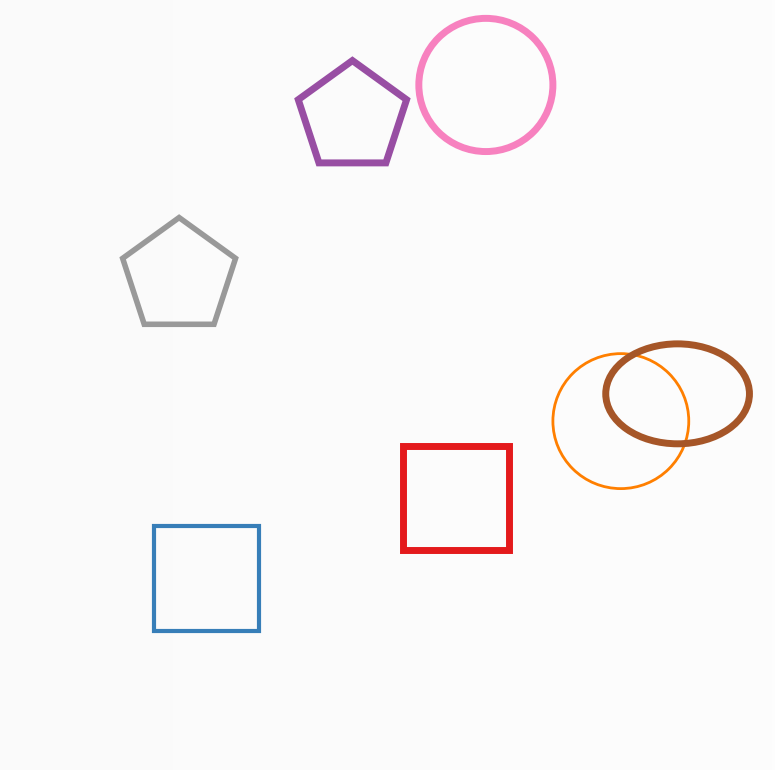[{"shape": "square", "thickness": 2.5, "radius": 0.34, "center": [0.588, 0.353]}, {"shape": "square", "thickness": 1.5, "radius": 0.34, "center": [0.267, 0.249]}, {"shape": "pentagon", "thickness": 2.5, "radius": 0.37, "center": [0.455, 0.848]}, {"shape": "circle", "thickness": 1, "radius": 0.44, "center": [0.801, 0.453]}, {"shape": "oval", "thickness": 2.5, "radius": 0.46, "center": [0.874, 0.489]}, {"shape": "circle", "thickness": 2.5, "radius": 0.43, "center": [0.627, 0.89]}, {"shape": "pentagon", "thickness": 2, "radius": 0.38, "center": [0.231, 0.641]}]